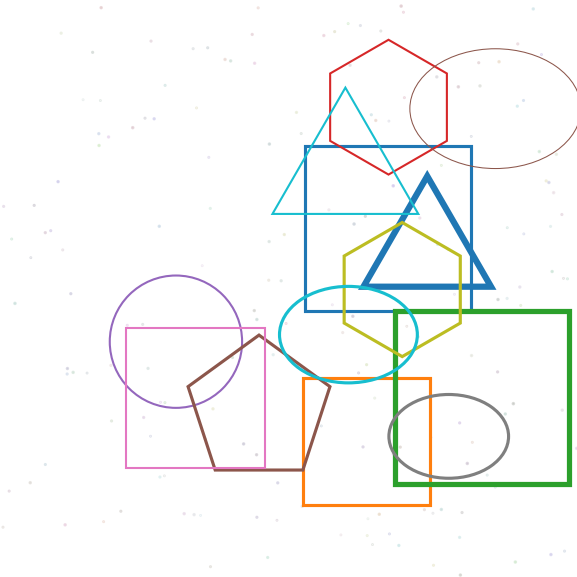[{"shape": "square", "thickness": 1.5, "radius": 0.72, "center": [0.672, 0.603]}, {"shape": "triangle", "thickness": 3, "radius": 0.64, "center": [0.74, 0.566]}, {"shape": "square", "thickness": 1.5, "radius": 0.55, "center": [0.635, 0.234]}, {"shape": "square", "thickness": 2.5, "radius": 0.75, "center": [0.835, 0.311]}, {"shape": "hexagon", "thickness": 1, "radius": 0.58, "center": [0.673, 0.814]}, {"shape": "circle", "thickness": 1, "radius": 0.57, "center": [0.305, 0.407]}, {"shape": "oval", "thickness": 0.5, "radius": 0.74, "center": [0.858, 0.811]}, {"shape": "pentagon", "thickness": 1.5, "radius": 0.65, "center": [0.449, 0.29]}, {"shape": "square", "thickness": 1, "radius": 0.6, "center": [0.339, 0.31]}, {"shape": "oval", "thickness": 1.5, "radius": 0.52, "center": [0.777, 0.244]}, {"shape": "hexagon", "thickness": 1.5, "radius": 0.58, "center": [0.696, 0.498]}, {"shape": "triangle", "thickness": 1, "radius": 0.73, "center": [0.598, 0.702]}, {"shape": "oval", "thickness": 1.5, "radius": 0.6, "center": [0.603, 0.42]}]